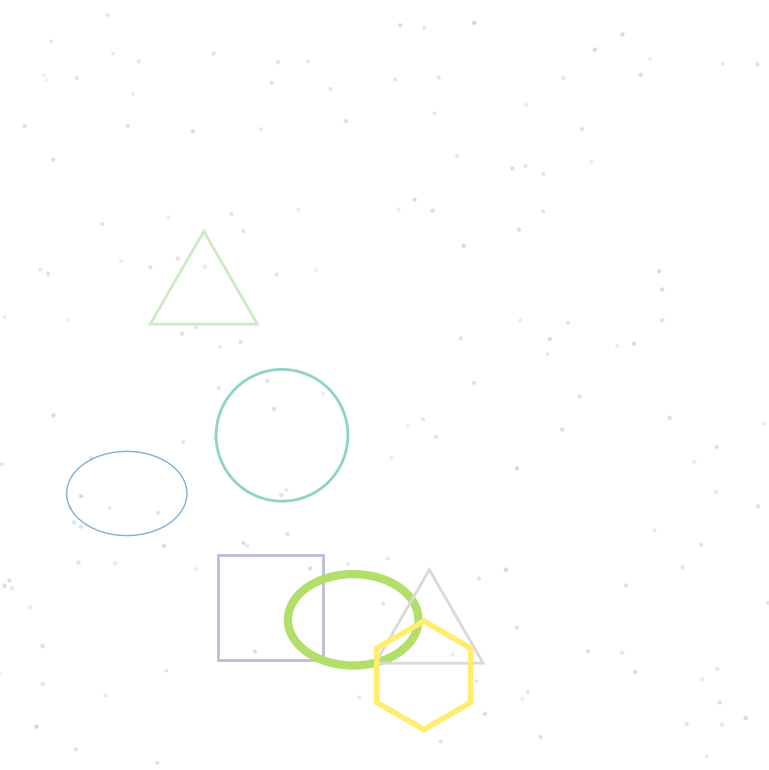[{"shape": "circle", "thickness": 1, "radius": 0.43, "center": [0.366, 0.435]}, {"shape": "square", "thickness": 1, "radius": 0.34, "center": [0.351, 0.211]}, {"shape": "oval", "thickness": 0.5, "radius": 0.39, "center": [0.165, 0.359]}, {"shape": "oval", "thickness": 3, "radius": 0.42, "center": [0.459, 0.195]}, {"shape": "triangle", "thickness": 1, "radius": 0.4, "center": [0.558, 0.179]}, {"shape": "triangle", "thickness": 1, "radius": 0.4, "center": [0.265, 0.619]}, {"shape": "hexagon", "thickness": 2, "radius": 0.35, "center": [0.55, 0.123]}]